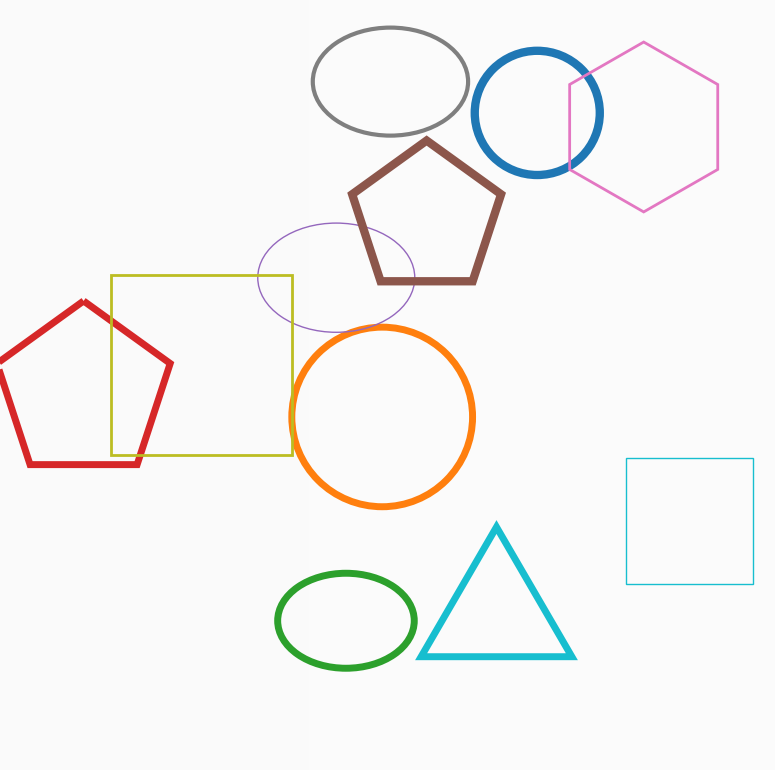[{"shape": "circle", "thickness": 3, "radius": 0.4, "center": [0.693, 0.853]}, {"shape": "circle", "thickness": 2.5, "radius": 0.58, "center": [0.493, 0.459]}, {"shape": "oval", "thickness": 2.5, "radius": 0.44, "center": [0.446, 0.194]}, {"shape": "pentagon", "thickness": 2.5, "radius": 0.59, "center": [0.108, 0.492]}, {"shape": "oval", "thickness": 0.5, "radius": 0.51, "center": [0.434, 0.639]}, {"shape": "pentagon", "thickness": 3, "radius": 0.51, "center": [0.55, 0.716]}, {"shape": "hexagon", "thickness": 1, "radius": 0.55, "center": [0.831, 0.835]}, {"shape": "oval", "thickness": 1.5, "radius": 0.5, "center": [0.504, 0.894]}, {"shape": "square", "thickness": 1, "radius": 0.58, "center": [0.26, 0.526]}, {"shape": "square", "thickness": 0.5, "radius": 0.41, "center": [0.89, 0.323]}, {"shape": "triangle", "thickness": 2.5, "radius": 0.56, "center": [0.641, 0.203]}]